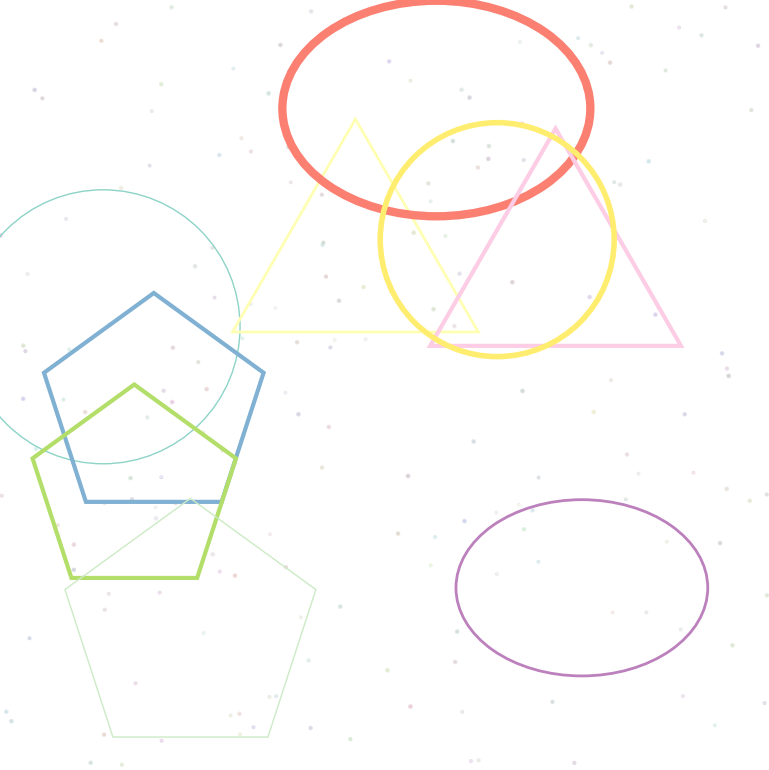[{"shape": "circle", "thickness": 0.5, "radius": 0.89, "center": [0.134, 0.576]}, {"shape": "triangle", "thickness": 1, "radius": 0.92, "center": [0.462, 0.661]}, {"shape": "oval", "thickness": 3, "radius": 1.0, "center": [0.567, 0.859]}, {"shape": "pentagon", "thickness": 1.5, "radius": 0.75, "center": [0.2, 0.47]}, {"shape": "pentagon", "thickness": 1.5, "radius": 0.69, "center": [0.174, 0.362]}, {"shape": "triangle", "thickness": 1.5, "radius": 0.94, "center": [0.722, 0.645]}, {"shape": "oval", "thickness": 1, "radius": 0.82, "center": [0.756, 0.237]}, {"shape": "pentagon", "thickness": 0.5, "radius": 0.86, "center": [0.247, 0.181]}, {"shape": "circle", "thickness": 2, "radius": 0.76, "center": [0.646, 0.689]}]